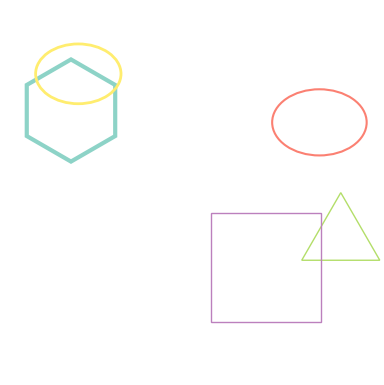[{"shape": "hexagon", "thickness": 3, "radius": 0.66, "center": [0.184, 0.713]}, {"shape": "oval", "thickness": 1.5, "radius": 0.61, "center": [0.83, 0.682]}, {"shape": "triangle", "thickness": 1, "radius": 0.59, "center": [0.885, 0.383]}, {"shape": "square", "thickness": 1, "radius": 0.71, "center": [0.691, 0.305]}, {"shape": "oval", "thickness": 2, "radius": 0.55, "center": [0.203, 0.808]}]